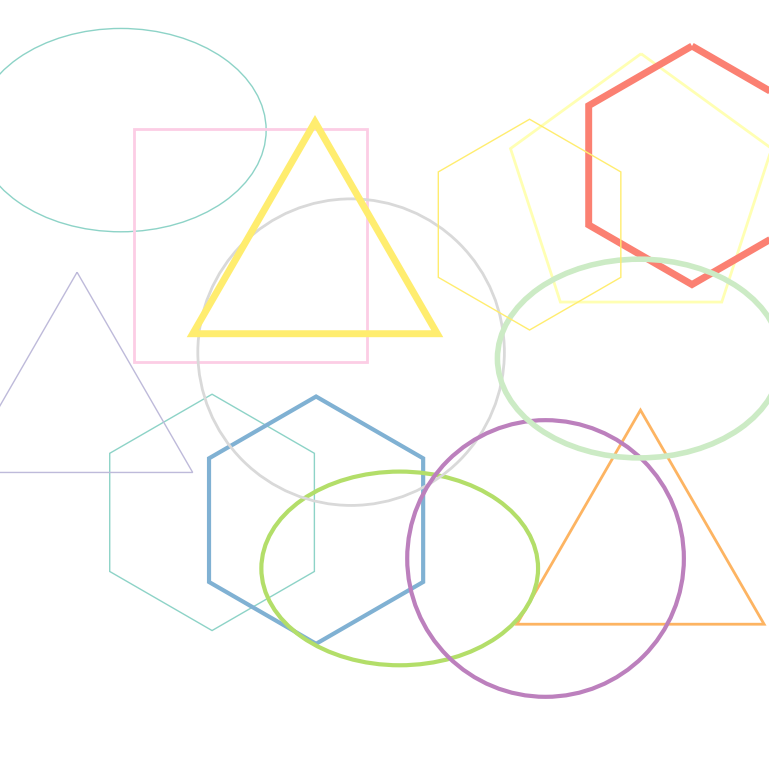[{"shape": "hexagon", "thickness": 0.5, "radius": 0.77, "center": [0.275, 0.335]}, {"shape": "oval", "thickness": 0.5, "radius": 0.94, "center": [0.157, 0.831]}, {"shape": "pentagon", "thickness": 1, "radius": 0.89, "center": [0.833, 0.752]}, {"shape": "triangle", "thickness": 0.5, "radius": 0.87, "center": [0.1, 0.473]}, {"shape": "hexagon", "thickness": 2.5, "radius": 0.77, "center": [0.899, 0.785]}, {"shape": "hexagon", "thickness": 1.5, "radius": 0.8, "center": [0.411, 0.324]}, {"shape": "triangle", "thickness": 1, "radius": 0.93, "center": [0.832, 0.282]}, {"shape": "oval", "thickness": 1.5, "radius": 0.9, "center": [0.519, 0.262]}, {"shape": "square", "thickness": 1, "radius": 0.76, "center": [0.325, 0.681]}, {"shape": "circle", "thickness": 1, "radius": 1.0, "center": [0.456, 0.543]}, {"shape": "circle", "thickness": 1.5, "radius": 0.9, "center": [0.709, 0.275]}, {"shape": "oval", "thickness": 2, "radius": 0.92, "center": [0.83, 0.534]}, {"shape": "triangle", "thickness": 2.5, "radius": 0.92, "center": [0.409, 0.658]}, {"shape": "hexagon", "thickness": 0.5, "radius": 0.68, "center": [0.688, 0.708]}]